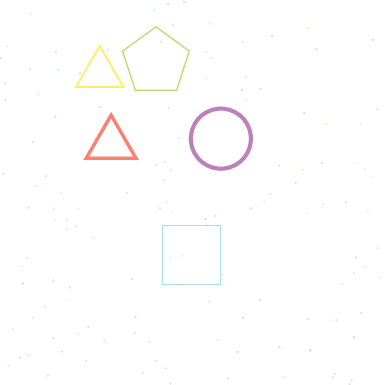[{"shape": "square", "thickness": 0.5, "radius": 0.38, "center": [0.496, 0.339]}, {"shape": "triangle", "thickness": 2.5, "radius": 0.37, "center": [0.289, 0.626]}, {"shape": "pentagon", "thickness": 1, "radius": 0.46, "center": [0.405, 0.839]}, {"shape": "circle", "thickness": 3, "radius": 0.39, "center": [0.574, 0.64]}, {"shape": "triangle", "thickness": 1.5, "radius": 0.36, "center": [0.259, 0.81]}]